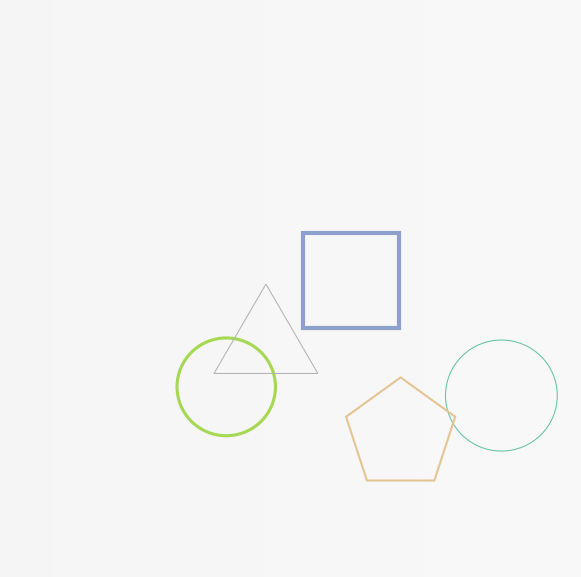[{"shape": "circle", "thickness": 0.5, "radius": 0.48, "center": [0.863, 0.314]}, {"shape": "square", "thickness": 2, "radius": 0.41, "center": [0.604, 0.514]}, {"shape": "circle", "thickness": 1.5, "radius": 0.42, "center": [0.389, 0.329]}, {"shape": "pentagon", "thickness": 1, "radius": 0.49, "center": [0.689, 0.247]}, {"shape": "triangle", "thickness": 0.5, "radius": 0.52, "center": [0.458, 0.404]}]